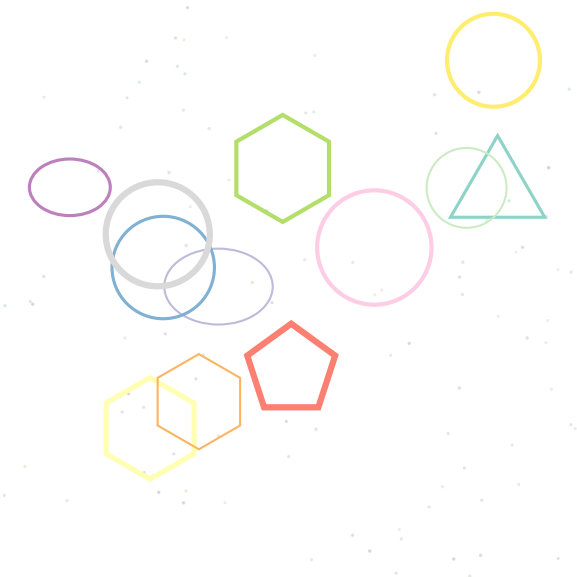[{"shape": "triangle", "thickness": 1.5, "radius": 0.47, "center": [0.862, 0.67]}, {"shape": "hexagon", "thickness": 2.5, "radius": 0.44, "center": [0.26, 0.257]}, {"shape": "oval", "thickness": 1, "radius": 0.47, "center": [0.378, 0.503]}, {"shape": "pentagon", "thickness": 3, "radius": 0.4, "center": [0.504, 0.359]}, {"shape": "circle", "thickness": 1.5, "radius": 0.44, "center": [0.283, 0.536]}, {"shape": "hexagon", "thickness": 1, "radius": 0.41, "center": [0.344, 0.304]}, {"shape": "hexagon", "thickness": 2, "radius": 0.46, "center": [0.489, 0.707]}, {"shape": "circle", "thickness": 2, "radius": 0.5, "center": [0.648, 0.571]}, {"shape": "circle", "thickness": 3, "radius": 0.45, "center": [0.273, 0.593]}, {"shape": "oval", "thickness": 1.5, "radius": 0.35, "center": [0.121, 0.675]}, {"shape": "circle", "thickness": 1, "radius": 0.35, "center": [0.808, 0.674]}, {"shape": "circle", "thickness": 2, "radius": 0.4, "center": [0.855, 0.895]}]